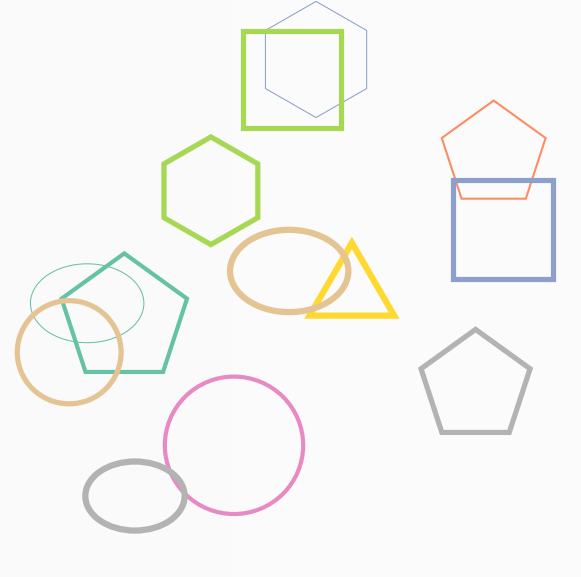[{"shape": "oval", "thickness": 0.5, "radius": 0.49, "center": [0.15, 0.474]}, {"shape": "pentagon", "thickness": 2, "radius": 0.57, "center": [0.214, 0.447]}, {"shape": "pentagon", "thickness": 1, "radius": 0.47, "center": [0.849, 0.731]}, {"shape": "hexagon", "thickness": 0.5, "radius": 0.5, "center": [0.544, 0.896]}, {"shape": "square", "thickness": 2.5, "radius": 0.43, "center": [0.866, 0.602]}, {"shape": "circle", "thickness": 2, "radius": 0.59, "center": [0.403, 0.228]}, {"shape": "square", "thickness": 2.5, "radius": 0.42, "center": [0.502, 0.861]}, {"shape": "hexagon", "thickness": 2.5, "radius": 0.47, "center": [0.363, 0.669]}, {"shape": "triangle", "thickness": 3, "radius": 0.42, "center": [0.605, 0.495]}, {"shape": "oval", "thickness": 3, "radius": 0.51, "center": [0.498, 0.53]}, {"shape": "circle", "thickness": 2.5, "radius": 0.45, "center": [0.119, 0.389]}, {"shape": "oval", "thickness": 3, "radius": 0.43, "center": [0.232, 0.14]}, {"shape": "pentagon", "thickness": 2.5, "radius": 0.49, "center": [0.818, 0.33]}]